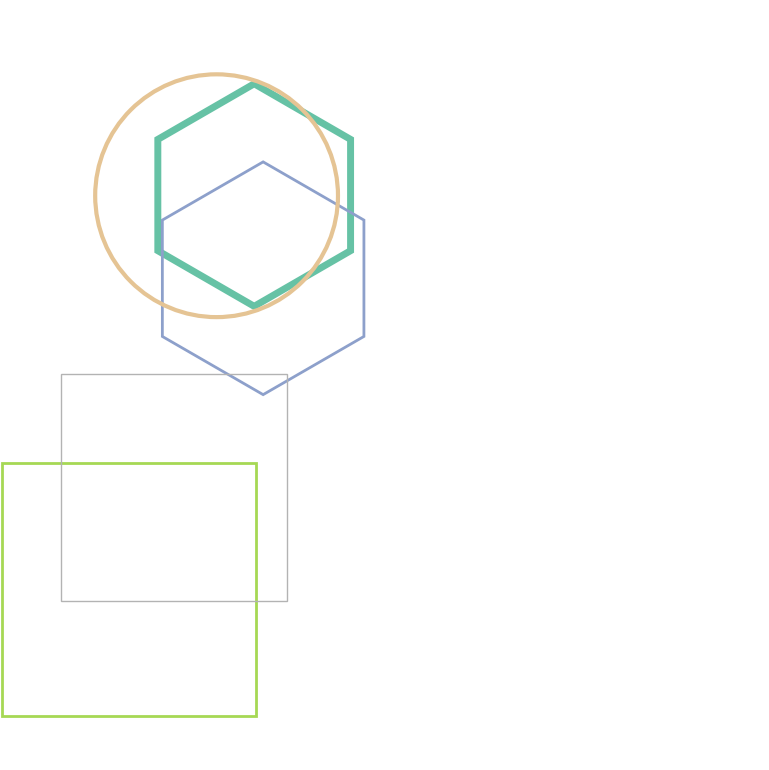[{"shape": "hexagon", "thickness": 2.5, "radius": 0.72, "center": [0.33, 0.747]}, {"shape": "hexagon", "thickness": 1, "radius": 0.76, "center": [0.342, 0.639]}, {"shape": "square", "thickness": 1, "radius": 0.82, "center": [0.168, 0.235]}, {"shape": "circle", "thickness": 1.5, "radius": 0.79, "center": [0.281, 0.746]}, {"shape": "square", "thickness": 0.5, "radius": 0.74, "center": [0.226, 0.367]}]